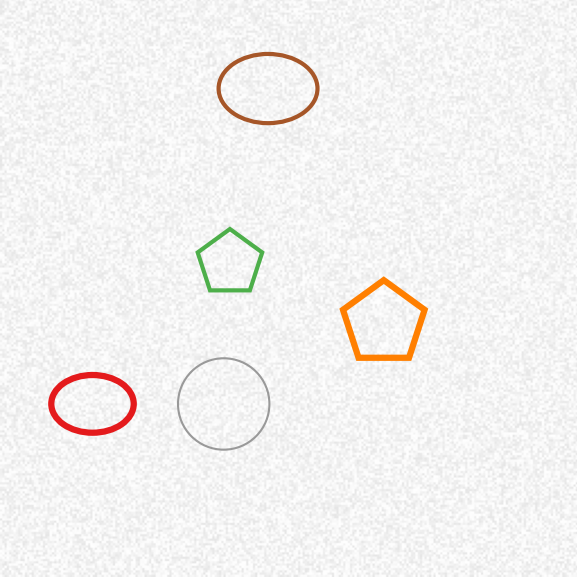[{"shape": "oval", "thickness": 3, "radius": 0.36, "center": [0.16, 0.3]}, {"shape": "pentagon", "thickness": 2, "radius": 0.29, "center": [0.398, 0.544]}, {"shape": "pentagon", "thickness": 3, "radius": 0.37, "center": [0.665, 0.44]}, {"shape": "oval", "thickness": 2, "radius": 0.43, "center": [0.464, 0.846]}, {"shape": "circle", "thickness": 1, "radius": 0.4, "center": [0.387, 0.3]}]